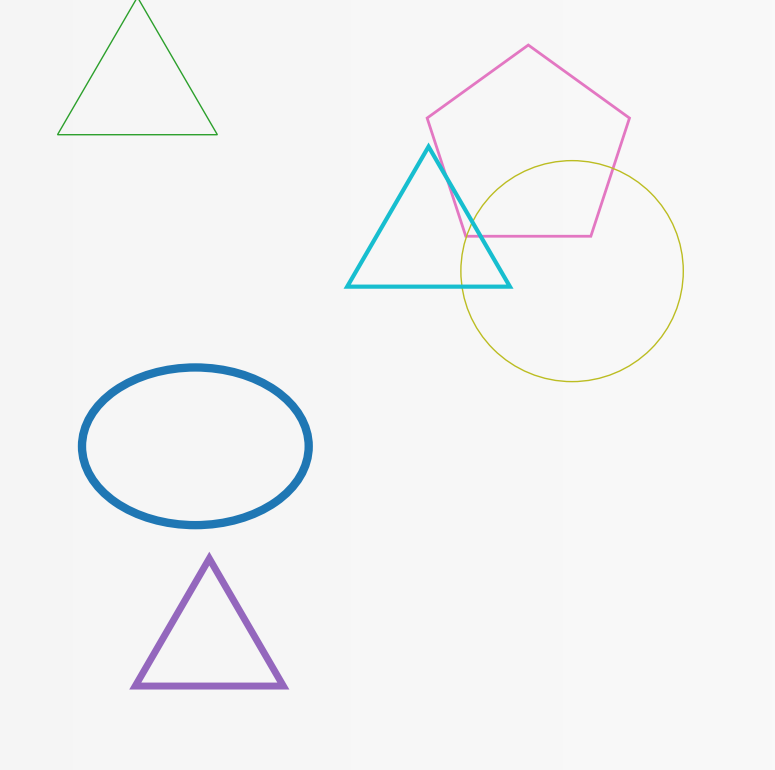[{"shape": "oval", "thickness": 3, "radius": 0.73, "center": [0.252, 0.42]}, {"shape": "triangle", "thickness": 0.5, "radius": 0.6, "center": [0.177, 0.885]}, {"shape": "triangle", "thickness": 2.5, "radius": 0.55, "center": [0.27, 0.164]}, {"shape": "pentagon", "thickness": 1, "radius": 0.69, "center": [0.682, 0.804]}, {"shape": "circle", "thickness": 0.5, "radius": 0.72, "center": [0.738, 0.648]}, {"shape": "triangle", "thickness": 1.5, "radius": 0.61, "center": [0.553, 0.688]}]